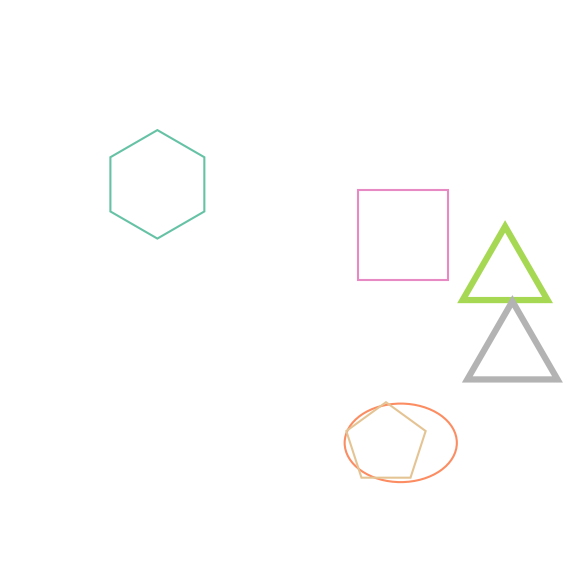[{"shape": "hexagon", "thickness": 1, "radius": 0.47, "center": [0.272, 0.68]}, {"shape": "oval", "thickness": 1, "radius": 0.49, "center": [0.694, 0.232]}, {"shape": "square", "thickness": 1, "radius": 0.39, "center": [0.698, 0.592]}, {"shape": "triangle", "thickness": 3, "radius": 0.42, "center": [0.875, 0.522]}, {"shape": "pentagon", "thickness": 1, "radius": 0.36, "center": [0.668, 0.23]}, {"shape": "triangle", "thickness": 3, "radius": 0.45, "center": [0.887, 0.387]}]